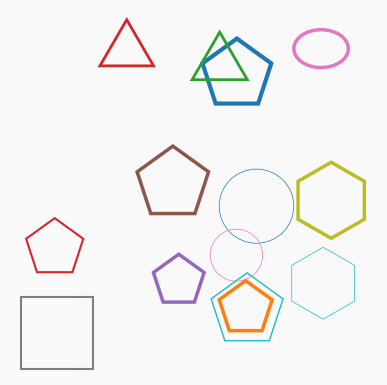[{"shape": "circle", "thickness": 0.5, "radius": 0.48, "center": [0.662, 0.465]}, {"shape": "pentagon", "thickness": 3, "radius": 0.47, "center": [0.611, 0.807]}, {"shape": "pentagon", "thickness": 2.5, "radius": 0.36, "center": [0.634, 0.199]}, {"shape": "triangle", "thickness": 2, "radius": 0.41, "center": [0.567, 0.834]}, {"shape": "pentagon", "thickness": 1.5, "radius": 0.39, "center": [0.141, 0.356]}, {"shape": "triangle", "thickness": 2, "radius": 0.4, "center": [0.327, 0.869]}, {"shape": "pentagon", "thickness": 2.5, "radius": 0.34, "center": [0.461, 0.271]}, {"shape": "pentagon", "thickness": 2.5, "radius": 0.48, "center": [0.446, 0.524]}, {"shape": "oval", "thickness": 2.5, "radius": 0.35, "center": [0.829, 0.874]}, {"shape": "circle", "thickness": 0.5, "radius": 0.34, "center": [0.61, 0.337]}, {"shape": "square", "thickness": 1.5, "radius": 0.46, "center": [0.147, 0.135]}, {"shape": "hexagon", "thickness": 2.5, "radius": 0.49, "center": [0.855, 0.48]}, {"shape": "hexagon", "thickness": 0.5, "radius": 0.47, "center": [0.834, 0.264]}, {"shape": "pentagon", "thickness": 1, "radius": 0.49, "center": [0.638, 0.194]}]